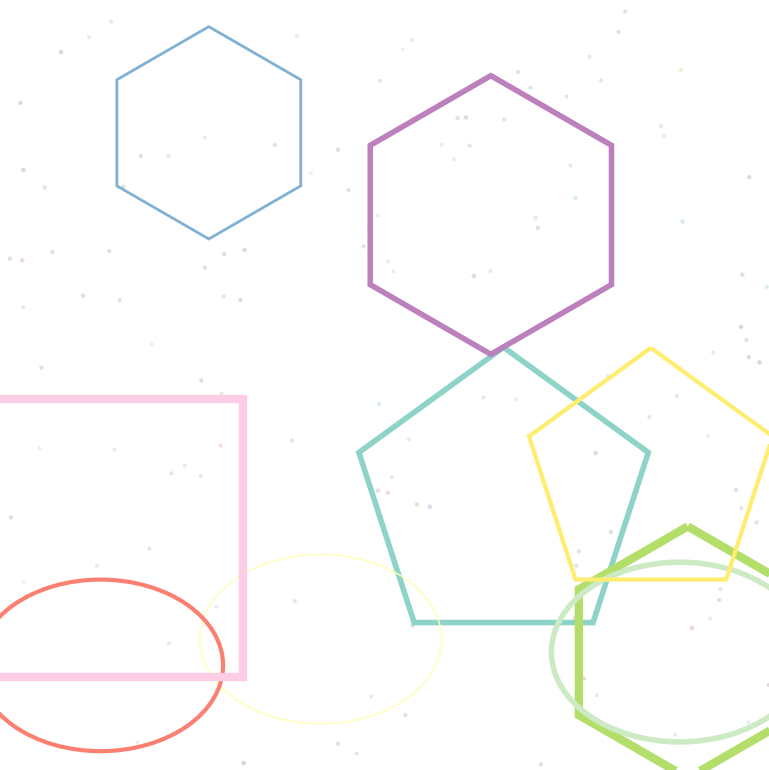[{"shape": "pentagon", "thickness": 2, "radius": 0.99, "center": [0.654, 0.351]}, {"shape": "oval", "thickness": 0.5, "radius": 0.79, "center": [0.416, 0.17]}, {"shape": "oval", "thickness": 1.5, "radius": 0.8, "center": [0.131, 0.136]}, {"shape": "hexagon", "thickness": 1, "radius": 0.69, "center": [0.271, 0.828]}, {"shape": "hexagon", "thickness": 3, "radius": 0.82, "center": [0.893, 0.153]}, {"shape": "square", "thickness": 3, "radius": 0.9, "center": [0.135, 0.301]}, {"shape": "hexagon", "thickness": 2, "radius": 0.9, "center": [0.637, 0.721]}, {"shape": "oval", "thickness": 2, "radius": 0.83, "center": [0.883, 0.153]}, {"shape": "pentagon", "thickness": 1.5, "radius": 0.83, "center": [0.845, 0.382]}]